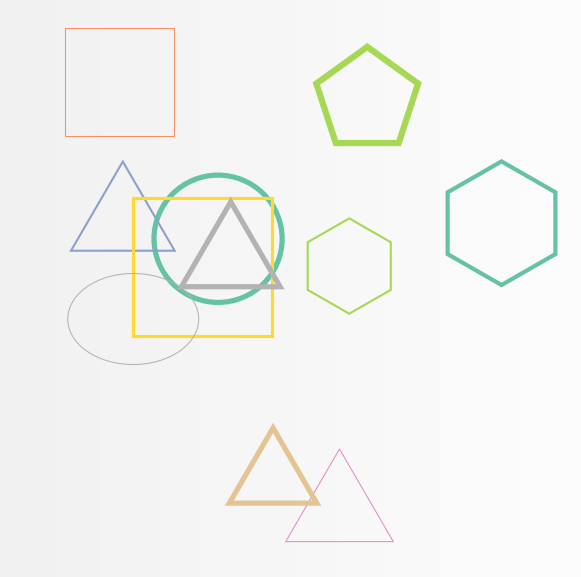[{"shape": "circle", "thickness": 2.5, "radius": 0.55, "center": [0.375, 0.586]}, {"shape": "hexagon", "thickness": 2, "radius": 0.54, "center": [0.863, 0.613]}, {"shape": "square", "thickness": 0.5, "radius": 0.47, "center": [0.206, 0.857]}, {"shape": "triangle", "thickness": 1, "radius": 0.51, "center": [0.211, 0.616]}, {"shape": "triangle", "thickness": 0.5, "radius": 0.53, "center": [0.584, 0.115]}, {"shape": "hexagon", "thickness": 1, "radius": 0.41, "center": [0.601, 0.538]}, {"shape": "pentagon", "thickness": 3, "radius": 0.46, "center": [0.632, 0.826]}, {"shape": "square", "thickness": 1.5, "radius": 0.6, "center": [0.349, 0.537]}, {"shape": "triangle", "thickness": 2.5, "radius": 0.43, "center": [0.47, 0.171]}, {"shape": "triangle", "thickness": 2.5, "radius": 0.49, "center": [0.397, 0.552]}, {"shape": "oval", "thickness": 0.5, "radius": 0.56, "center": [0.229, 0.447]}]